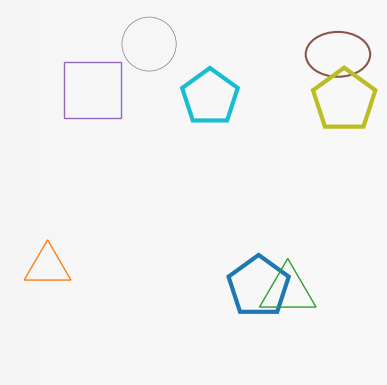[{"shape": "pentagon", "thickness": 3, "radius": 0.41, "center": [0.667, 0.256]}, {"shape": "triangle", "thickness": 1, "radius": 0.35, "center": [0.123, 0.307]}, {"shape": "triangle", "thickness": 1, "radius": 0.42, "center": [0.743, 0.244]}, {"shape": "square", "thickness": 1, "radius": 0.37, "center": [0.239, 0.766]}, {"shape": "oval", "thickness": 1.5, "radius": 0.42, "center": [0.872, 0.859]}, {"shape": "circle", "thickness": 0.5, "radius": 0.35, "center": [0.385, 0.886]}, {"shape": "pentagon", "thickness": 3, "radius": 0.42, "center": [0.888, 0.739]}, {"shape": "pentagon", "thickness": 3, "radius": 0.38, "center": [0.542, 0.748]}]